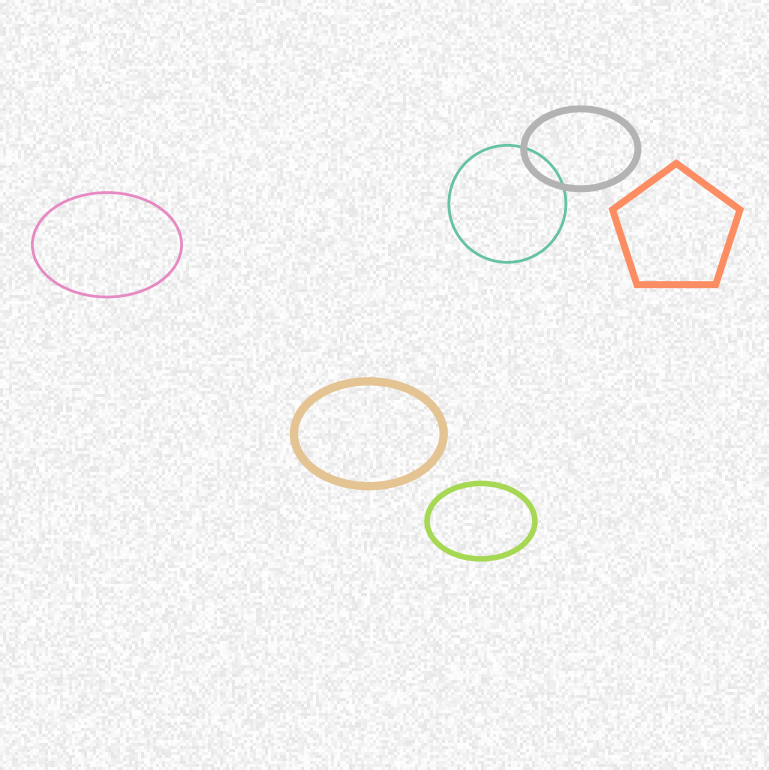[{"shape": "circle", "thickness": 1, "radius": 0.38, "center": [0.659, 0.735]}, {"shape": "pentagon", "thickness": 2.5, "radius": 0.44, "center": [0.878, 0.701]}, {"shape": "oval", "thickness": 1, "radius": 0.48, "center": [0.139, 0.682]}, {"shape": "oval", "thickness": 2, "radius": 0.35, "center": [0.625, 0.323]}, {"shape": "oval", "thickness": 3, "radius": 0.49, "center": [0.479, 0.437]}, {"shape": "oval", "thickness": 2.5, "radius": 0.37, "center": [0.754, 0.807]}]